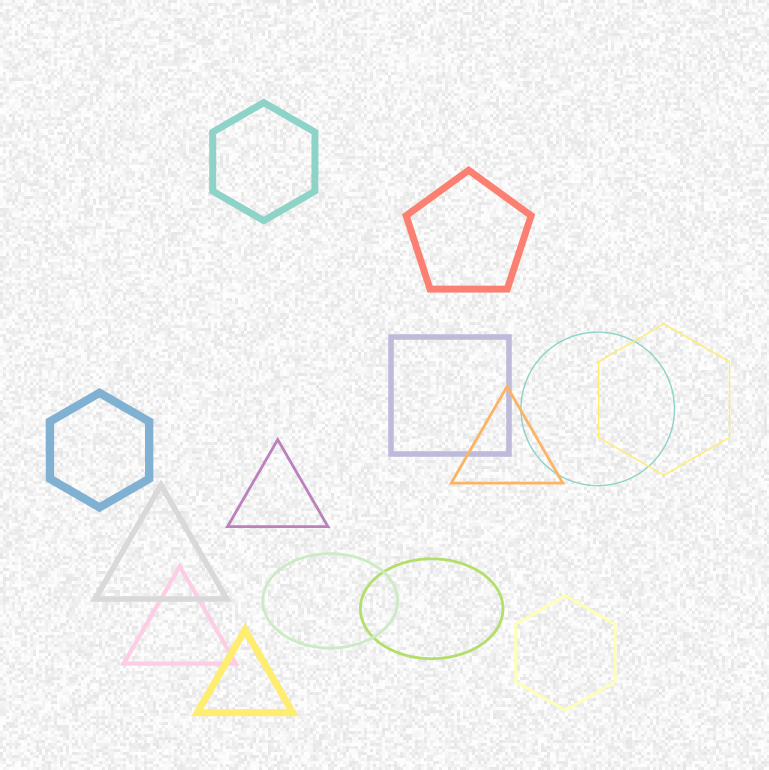[{"shape": "hexagon", "thickness": 2.5, "radius": 0.38, "center": [0.343, 0.79]}, {"shape": "circle", "thickness": 0.5, "radius": 0.5, "center": [0.776, 0.469]}, {"shape": "hexagon", "thickness": 1, "radius": 0.37, "center": [0.734, 0.152]}, {"shape": "square", "thickness": 2, "radius": 0.38, "center": [0.584, 0.486]}, {"shape": "pentagon", "thickness": 2.5, "radius": 0.43, "center": [0.609, 0.694]}, {"shape": "hexagon", "thickness": 3, "radius": 0.37, "center": [0.129, 0.415]}, {"shape": "triangle", "thickness": 1, "radius": 0.42, "center": [0.659, 0.414]}, {"shape": "oval", "thickness": 1, "radius": 0.46, "center": [0.561, 0.209]}, {"shape": "triangle", "thickness": 1.5, "radius": 0.42, "center": [0.234, 0.18]}, {"shape": "triangle", "thickness": 2, "radius": 0.49, "center": [0.209, 0.271]}, {"shape": "triangle", "thickness": 1, "radius": 0.38, "center": [0.361, 0.354]}, {"shape": "oval", "thickness": 1, "radius": 0.44, "center": [0.429, 0.22]}, {"shape": "hexagon", "thickness": 0.5, "radius": 0.49, "center": [0.862, 0.481]}, {"shape": "triangle", "thickness": 2.5, "radius": 0.36, "center": [0.318, 0.11]}]